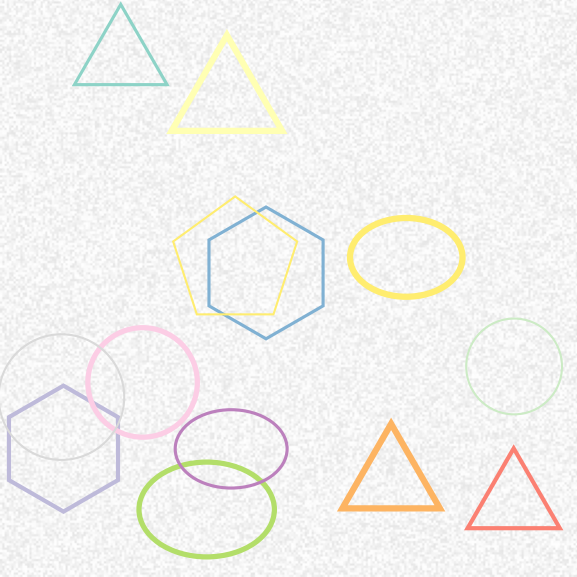[{"shape": "triangle", "thickness": 1.5, "radius": 0.46, "center": [0.209, 0.899]}, {"shape": "triangle", "thickness": 3, "radius": 0.55, "center": [0.393, 0.828]}, {"shape": "hexagon", "thickness": 2, "radius": 0.55, "center": [0.11, 0.222]}, {"shape": "triangle", "thickness": 2, "radius": 0.46, "center": [0.89, 0.131]}, {"shape": "hexagon", "thickness": 1.5, "radius": 0.57, "center": [0.461, 0.527]}, {"shape": "triangle", "thickness": 3, "radius": 0.49, "center": [0.677, 0.168]}, {"shape": "oval", "thickness": 2.5, "radius": 0.59, "center": [0.358, 0.117]}, {"shape": "circle", "thickness": 2.5, "radius": 0.47, "center": [0.247, 0.337]}, {"shape": "circle", "thickness": 1, "radius": 0.54, "center": [0.106, 0.312]}, {"shape": "oval", "thickness": 1.5, "radius": 0.48, "center": [0.4, 0.222]}, {"shape": "circle", "thickness": 1, "radius": 0.41, "center": [0.89, 0.365]}, {"shape": "pentagon", "thickness": 1, "radius": 0.56, "center": [0.407, 0.546]}, {"shape": "oval", "thickness": 3, "radius": 0.49, "center": [0.703, 0.553]}]